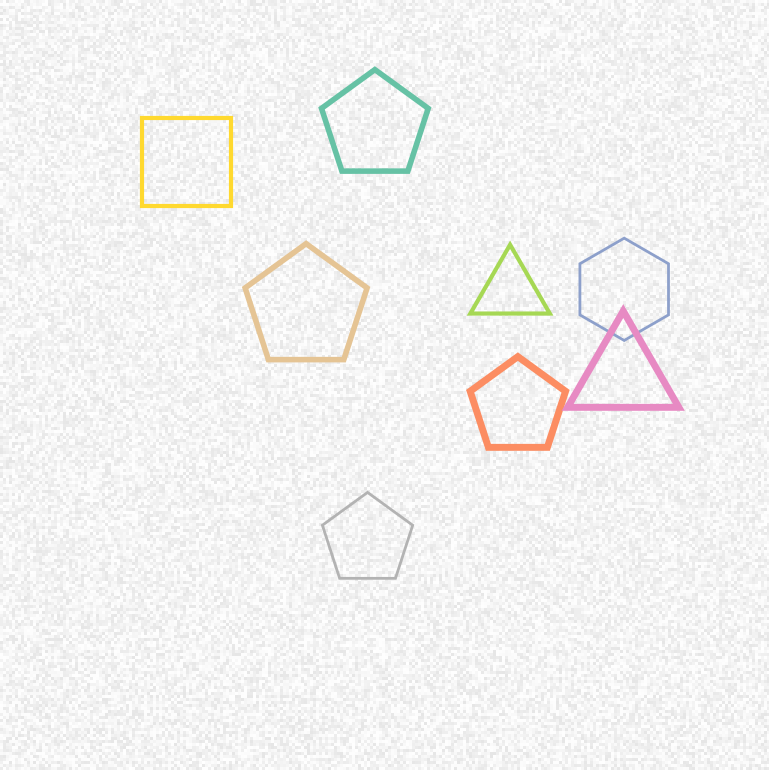[{"shape": "pentagon", "thickness": 2, "radius": 0.36, "center": [0.487, 0.837]}, {"shape": "pentagon", "thickness": 2.5, "radius": 0.33, "center": [0.673, 0.472]}, {"shape": "hexagon", "thickness": 1, "radius": 0.33, "center": [0.811, 0.624]}, {"shape": "triangle", "thickness": 2.5, "radius": 0.42, "center": [0.809, 0.513]}, {"shape": "triangle", "thickness": 1.5, "radius": 0.3, "center": [0.662, 0.623]}, {"shape": "square", "thickness": 1.5, "radius": 0.29, "center": [0.242, 0.79]}, {"shape": "pentagon", "thickness": 2, "radius": 0.42, "center": [0.398, 0.6]}, {"shape": "pentagon", "thickness": 1, "radius": 0.31, "center": [0.477, 0.299]}]